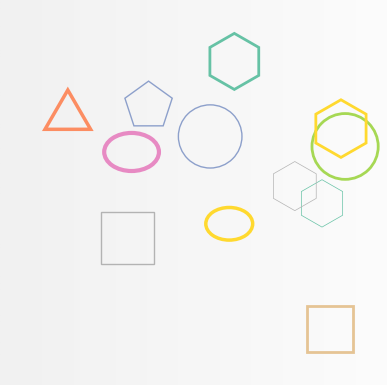[{"shape": "hexagon", "thickness": 2, "radius": 0.36, "center": [0.605, 0.84]}, {"shape": "hexagon", "thickness": 0.5, "radius": 0.31, "center": [0.831, 0.472]}, {"shape": "triangle", "thickness": 2.5, "radius": 0.34, "center": [0.175, 0.698]}, {"shape": "circle", "thickness": 1, "radius": 0.41, "center": [0.542, 0.646]}, {"shape": "pentagon", "thickness": 1, "radius": 0.32, "center": [0.383, 0.725]}, {"shape": "oval", "thickness": 3, "radius": 0.35, "center": [0.34, 0.605]}, {"shape": "circle", "thickness": 2, "radius": 0.43, "center": [0.891, 0.62]}, {"shape": "hexagon", "thickness": 2, "radius": 0.37, "center": [0.88, 0.666]}, {"shape": "oval", "thickness": 2.5, "radius": 0.3, "center": [0.592, 0.419]}, {"shape": "square", "thickness": 2, "radius": 0.3, "center": [0.852, 0.145]}, {"shape": "square", "thickness": 1, "radius": 0.34, "center": [0.328, 0.381]}, {"shape": "hexagon", "thickness": 0.5, "radius": 0.32, "center": [0.761, 0.517]}]